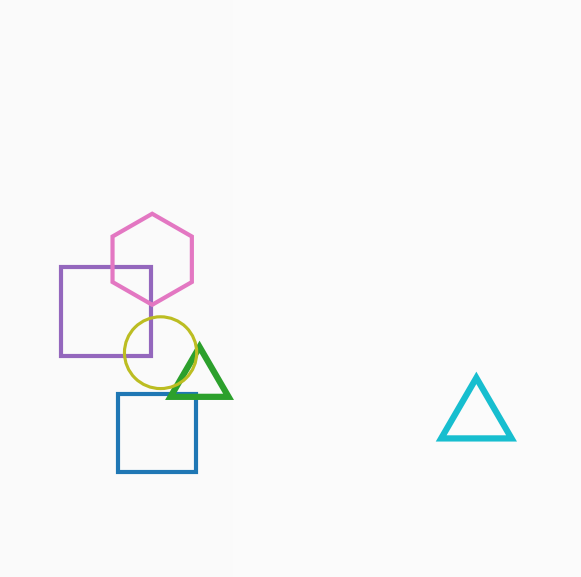[{"shape": "square", "thickness": 2, "radius": 0.34, "center": [0.271, 0.249]}, {"shape": "triangle", "thickness": 3, "radius": 0.29, "center": [0.343, 0.341]}, {"shape": "square", "thickness": 2, "radius": 0.38, "center": [0.182, 0.46]}, {"shape": "hexagon", "thickness": 2, "radius": 0.39, "center": [0.262, 0.55]}, {"shape": "circle", "thickness": 1.5, "radius": 0.31, "center": [0.276, 0.388]}, {"shape": "triangle", "thickness": 3, "radius": 0.35, "center": [0.82, 0.275]}]